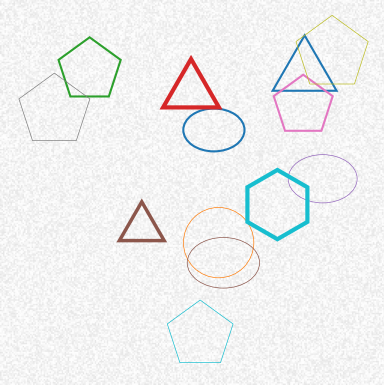[{"shape": "oval", "thickness": 1.5, "radius": 0.4, "center": [0.556, 0.662]}, {"shape": "triangle", "thickness": 1.5, "radius": 0.48, "center": [0.791, 0.812]}, {"shape": "circle", "thickness": 0.5, "radius": 0.46, "center": [0.568, 0.37]}, {"shape": "pentagon", "thickness": 1.5, "radius": 0.42, "center": [0.233, 0.818]}, {"shape": "triangle", "thickness": 3, "radius": 0.42, "center": [0.496, 0.763]}, {"shape": "oval", "thickness": 0.5, "radius": 0.45, "center": [0.838, 0.536]}, {"shape": "triangle", "thickness": 2.5, "radius": 0.34, "center": [0.368, 0.409]}, {"shape": "oval", "thickness": 0.5, "radius": 0.47, "center": [0.58, 0.317]}, {"shape": "pentagon", "thickness": 1.5, "radius": 0.4, "center": [0.788, 0.725]}, {"shape": "pentagon", "thickness": 0.5, "radius": 0.48, "center": [0.141, 0.713]}, {"shape": "pentagon", "thickness": 0.5, "radius": 0.49, "center": [0.863, 0.862]}, {"shape": "pentagon", "thickness": 0.5, "radius": 0.45, "center": [0.52, 0.131]}, {"shape": "hexagon", "thickness": 3, "radius": 0.45, "center": [0.721, 0.469]}]